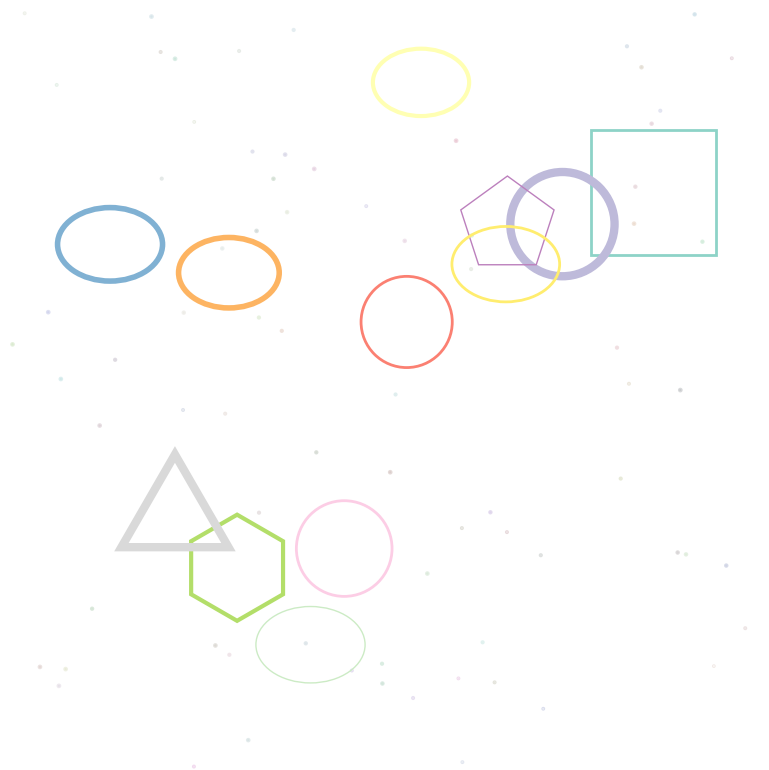[{"shape": "square", "thickness": 1, "radius": 0.41, "center": [0.849, 0.75]}, {"shape": "oval", "thickness": 1.5, "radius": 0.31, "center": [0.547, 0.893]}, {"shape": "circle", "thickness": 3, "radius": 0.34, "center": [0.73, 0.709]}, {"shape": "circle", "thickness": 1, "radius": 0.3, "center": [0.528, 0.582]}, {"shape": "oval", "thickness": 2, "radius": 0.34, "center": [0.143, 0.683]}, {"shape": "oval", "thickness": 2, "radius": 0.33, "center": [0.297, 0.646]}, {"shape": "hexagon", "thickness": 1.5, "radius": 0.34, "center": [0.308, 0.263]}, {"shape": "circle", "thickness": 1, "radius": 0.31, "center": [0.447, 0.288]}, {"shape": "triangle", "thickness": 3, "radius": 0.4, "center": [0.227, 0.33]}, {"shape": "pentagon", "thickness": 0.5, "radius": 0.32, "center": [0.659, 0.708]}, {"shape": "oval", "thickness": 0.5, "radius": 0.35, "center": [0.403, 0.163]}, {"shape": "oval", "thickness": 1, "radius": 0.35, "center": [0.657, 0.657]}]